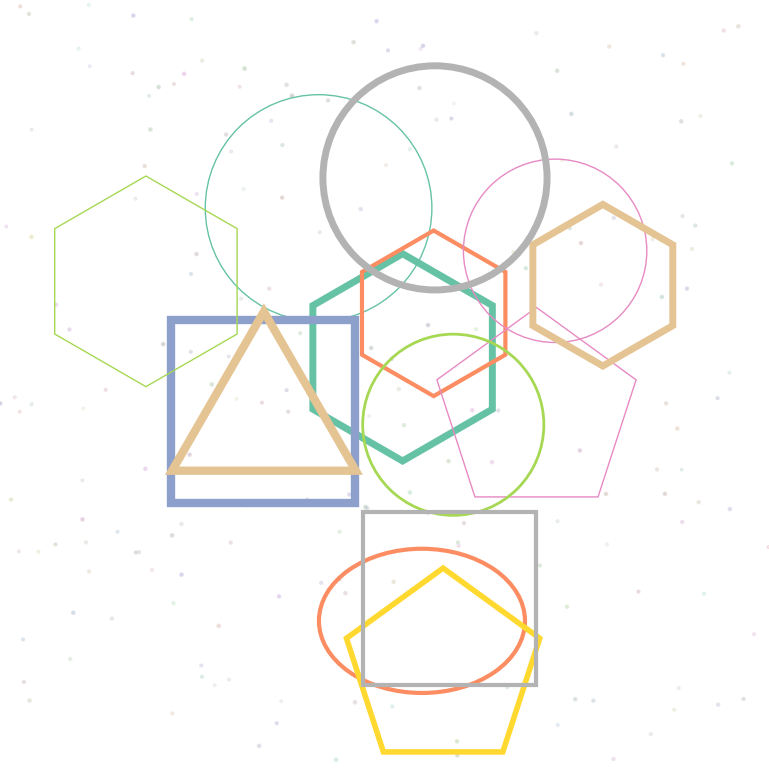[{"shape": "hexagon", "thickness": 2.5, "radius": 0.67, "center": [0.523, 0.536]}, {"shape": "circle", "thickness": 0.5, "radius": 0.74, "center": [0.414, 0.73]}, {"shape": "hexagon", "thickness": 1.5, "radius": 0.54, "center": [0.563, 0.593]}, {"shape": "oval", "thickness": 1.5, "radius": 0.67, "center": [0.548, 0.194]}, {"shape": "square", "thickness": 3, "radius": 0.6, "center": [0.342, 0.466]}, {"shape": "pentagon", "thickness": 0.5, "radius": 0.68, "center": [0.697, 0.465]}, {"shape": "circle", "thickness": 0.5, "radius": 0.6, "center": [0.721, 0.674]}, {"shape": "circle", "thickness": 1, "radius": 0.59, "center": [0.589, 0.448]}, {"shape": "hexagon", "thickness": 0.5, "radius": 0.68, "center": [0.189, 0.635]}, {"shape": "pentagon", "thickness": 2, "radius": 0.66, "center": [0.575, 0.13]}, {"shape": "hexagon", "thickness": 2.5, "radius": 0.52, "center": [0.783, 0.63]}, {"shape": "triangle", "thickness": 3, "radius": 0.69, "center": [0.343, 0.458]}, {"shape": "square", "thickness": 1.5, "radius": 0.56, "center": [0.584, 0.223]}, {"shape": "circle", "thickness": 2.5, "radius": 0.73, "center": [0.565, 0.769]}]